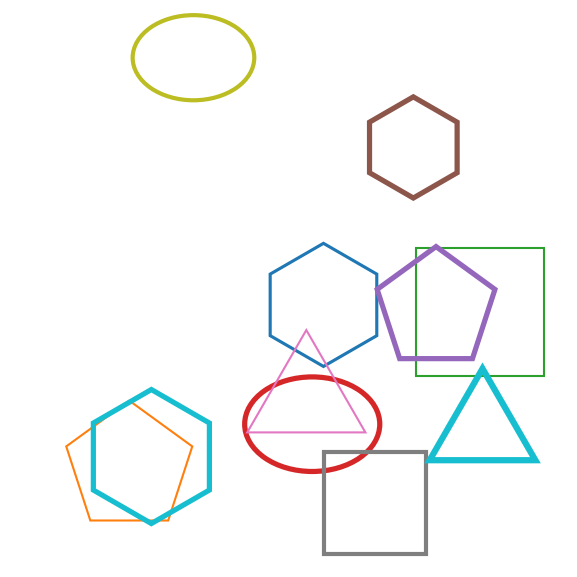[{"shape": "hexagon", "thickness": 1.5, "radius": 0.53, "center": [0.56, 0.471]}, {"shape": "pentagon", "thickness": 1, "radius": 0.57, "center": [0.224, 0.191]}, {"shape": "square", "thickness": 1, "radius": 0.55, "center": [0.831, 0.459]}, {"shape": "oval", "thickness": 2.5, "radius": 0.58, "center": [0.541, 0.265]}, {"shape": "pentagon", "thickness": 2.5, "radius": 0.54, "center": [0.755, 0.465]}, {"shape": "hexagon", "thickness": 2.5, "radius": 0.44, "center": [0.716, 0.744]}, {"shape": "triangle", "thickness": 1, "radius": 0.59, "center": [0.53, 0.309]}, {"shape": "square", "thickness": 2, "radius": 0.44, "center": [0.65, 0.128]}, {"shape": "oval", "thickness": 2, "radius": 0.53, "center": [0.335, 0.899]}, {"shape": "hexagon", "thickness": 2.5, "radius": 0.58, "center": [0.262, 0.209]}, {"shape": "triangle", "thickness": 3, "radius": 0.53, "center": [0.836, 0.255]}]